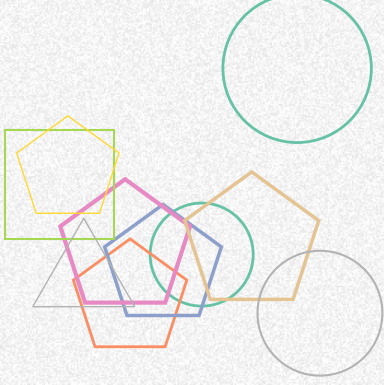[{"shape": "circle", "thickness": 2, "radius": 0.67, "center": [0.524, 0.339]}, {"shape": "circle", "thickness": 2, "radius": 0.96, "center": [0.772, 0.822]}, {"shape": "pentagon", "thickness": 2, "radius": 0.77, "center": [0.338, 0.225]}, {"shape": "pentagon", "thickness": 2.5, "radius": 0.8, "center": [0.423, 0.309]}, {"shape": "pentagon", "thickness": 3, "radius": 0.89, "center": [0.325, 0.357]}, {"shape": "square", "thickness": 1.5, "radius": 0.71, "center": [0.155, 0.521]}, {"shape": "pentagon", "thickness": 1, "radius": 0.7, "center": [0.176, 0.559]}, {"shape": "pentagon", "thickness": 2.5, "radius": 0.91, "center": [0.654, 0.37]}, {"shape": "circle", "thickness": 1.5, "radius": 0.81, "center": [0.831, 0.187]}, {"shape": "triangle", "thickness": 1, "radius": 0.77, "center": [0.218, 0.28]}]